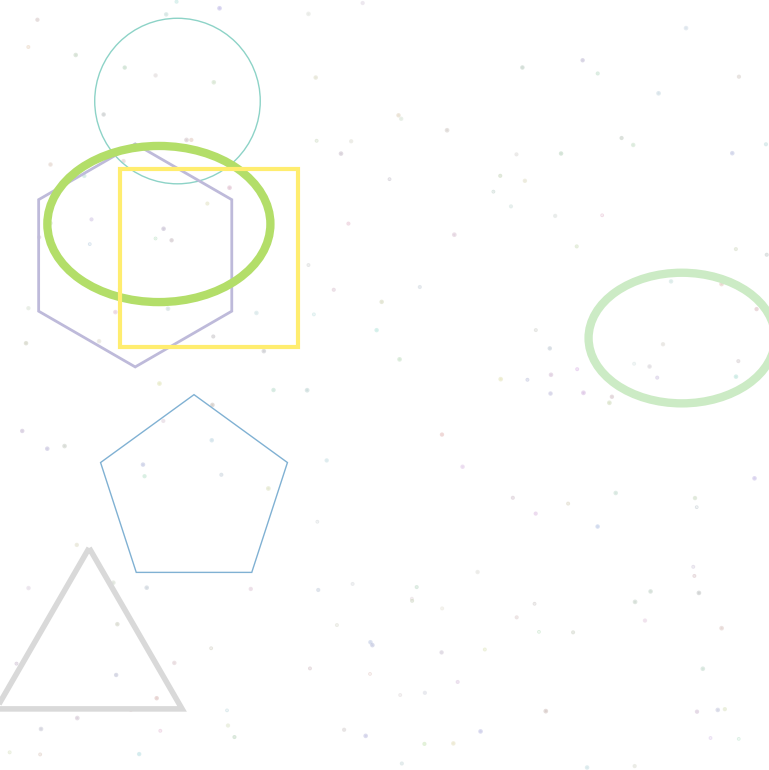[{"shape": "circle", "thickness": 0.5, "radius": 0.54, "center": [0.231, 0.869]}, {"shape": "hexagon", "thickness": 1, "radius": 0.72, "center": [0.176, 0.668]}, {"shape": "pentagon", "thickness": 0.5, "radius": 0.64, "center": [0.252, 0.36]}, {"shape": "oval", "thickness": 3, "radius": 0.72, "center": [0.206, 0.709]}, {"shape": "triangle", "thickness": 2, "radius": 0.7, "center": [0.116, 0.149]}, {"shape": "oval", "thickness": 3, "radius": 0.61, "center": [0.886, 0.561]}, {"shape": "square", "thickness": 1.5, "radius": 0.58, "center": [0.271, 0.665]}]